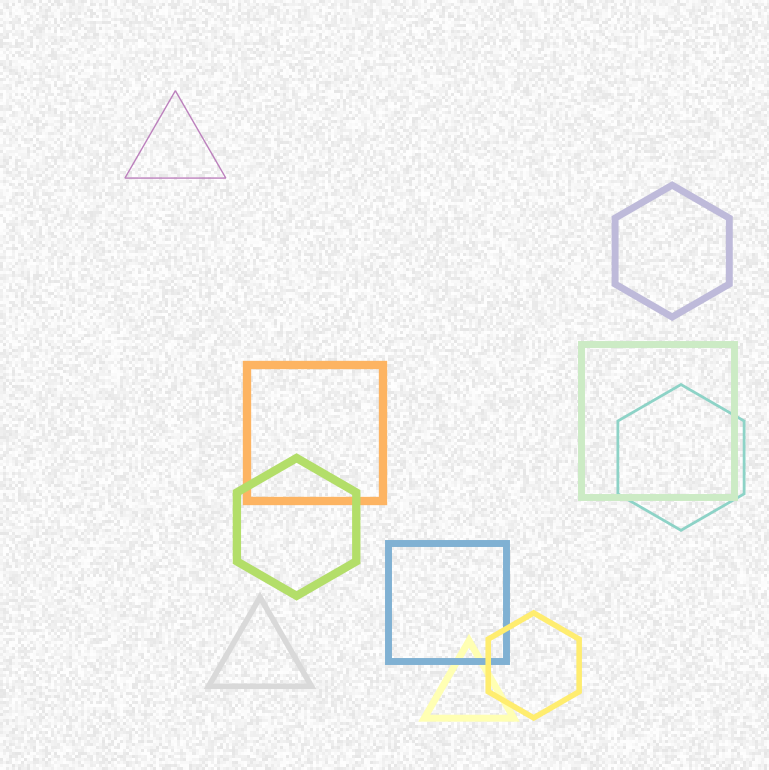[{"shape": "hexagon", "thickness": 1, "radius": 0.47, "center": [0.884, 0.406]}, {"shape": "triangle", "thickness": 2.5, "radius": 0.34, "center": [0.609, 0.101]}, {"shape": "hexagon", "thickness": 2.5, "radius": 0.43, "center": [0.873, 0.674]}, {"shape": "square", "thickness": 2.5, "radius": 0.38, "center": [0.581, 0.218]}, {"shape": "square", "thickness": 3, "radius": 0.44, "center": [0.409, 0.438]}, {"shape": "hexagon", "thickness": 3, "radius": 0.45, "center": [0.385, 0.316]}, {"shape": "triangle", "thickness": 2, "radius": 0.39, "center": [0.338, 0.147]}, {"shape": "triangle", "thickness": 0.5, "radius": 0.38, "center": [0.228, 0.807]}, {"shape": "square", "thickness": 2.5, "radius": 0.5, "center": [0.854, 0.454]}, {"shape": "hexagon", "thickness": 2, "radius": 0.34, "center": [0.693, 0.136]}]